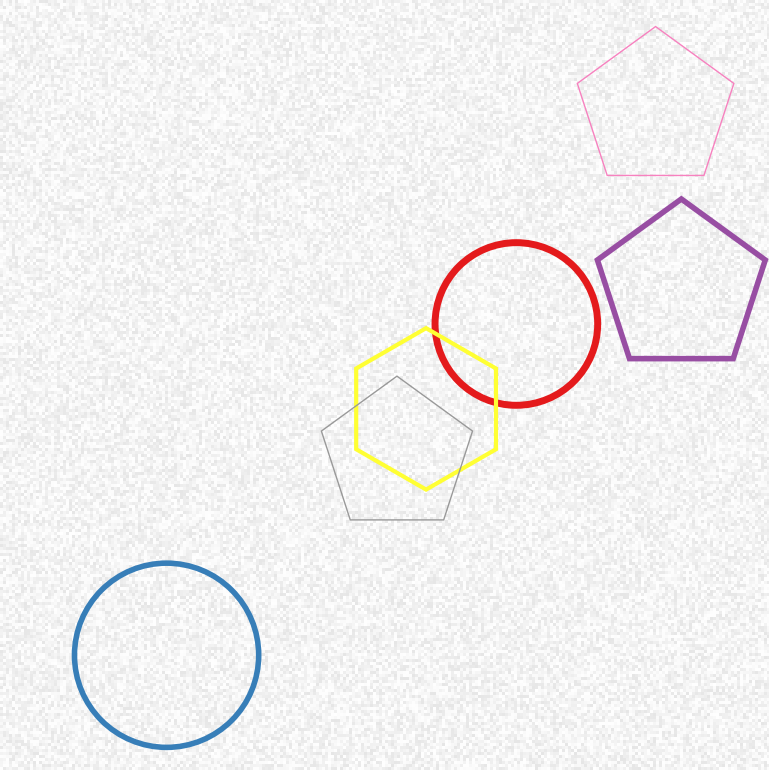[{"shape": "circle", "thickness": 2.5, "radius": 0.53, "center": [0.671, 0.579]}, {"shape": "circle", "thickness": 2, "radius": 0.6, "center": [0.216, 0.149]}, {"shape": "pentagon", "thickness": 2, "radius": 0.57, "center": [0.885, 0.627]}, {"shape": "hexagon", "thickness": 1.5, "radius": 0.52, "center": [0.553, 0.469]}, {"shape": "pentagon", "thickness": 0.5, "radius": 0.53, "center": [0.851, 0.859]}, {"shape": "pentagon", "thickness": 0.5, "radius": 0.52, "center": [0.516, 0.408]}]